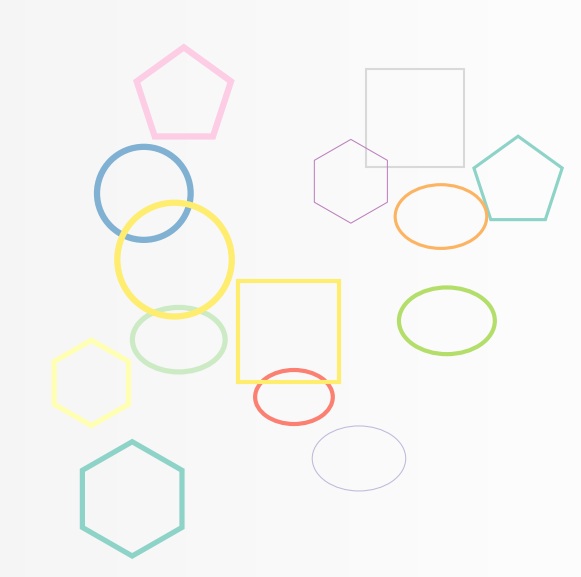[{"shape": "hexagon", "thickness": 2.5, "radius": 0.49, "center": [0.227, 0.135]}, {"shape": "pentagon", "thickness": 1.5, "radius": 0.4, "center": [0.891, 0.683]}, {"shape": "hexagon", "thickness": 2.5, "radius": 0.37, "center": [0.157, 0.336]}, {"shape": "oval", "thickness": 0.5, "radius": 0.4, "center": [0.618, 0.205]}, {"shape": "oval", "thickness": 2, "radius": 0.33, "center": [0.506, 0.312]}, {"shape": "circle", "thickness": 3, "radius": 0.4, "center": [0.247, 0.664]}, {"shape": "oval", "thickness": 1.5, "radius": 0.39, "center": [0.759, 0.624]}, {"shape": "oval", "thickness": 2, "radius": 0.41, "center": [0.769, 0.444]}, {"shape": "pentagon", "thickness": 3, "radius": 0.43, "center": [0.316, 0.832]}, {"shape": "square", "thickness": 1, "radius": 0.42, "center": [0.714, 0.795]}, {"shape": "hexagon", "thickness": 0.5, "radius": 0.36, "center": [0.604, 0.685]}, {"shape": "oval", "thickness": 2.5, "radius": 0.4, "center": [0.308, 0.411]}, {"shape": "circle", "thickness": 3, "radius": 0.49, "center": [0.3, 0.55]}, {"shape": "square", "thickness": 2, "radius": 0.44, "center": [0.496, 0.425]}]